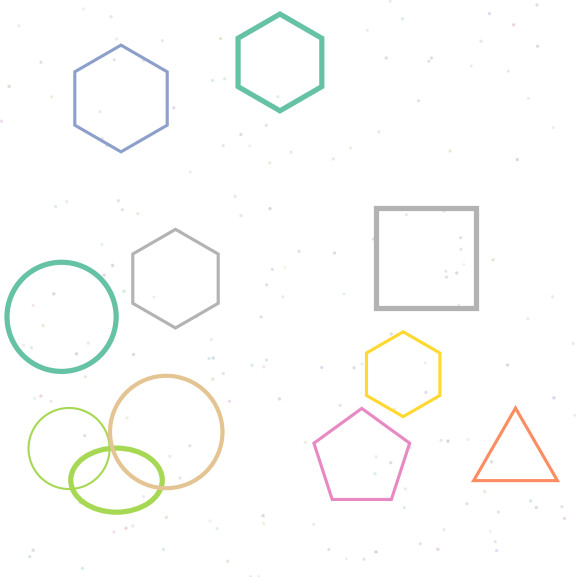[{"shape": "hexagon", "thickness": 2.5, "radius": 0.42, "center": [0.485, 0.891]}, {"shape": "circle", "thickness": 2.5, "radius": 0.47, "center": [0.107, 0.451]}, {"shape": "triangle", "thickness": 1.5, "radius": 0.42, "center": [0.893, 0.209]}, {"shape": "hexagon", "thickness": 1.5, "radius": 0.46, "center": [0.21, 0.829]}, {"shape": "pentagon", "thickness": 1.5, "radius": 0.44, "center": [0.626, 0.205]}, {"shape": "circle", "thickness": 1, "radius": 0.35, "center": [0.12, 0.223]}, {"shape": "oval", "thickness": 2.5, "radius": 0.4, "center": [0.202, 0.168]}, {"shape": "hexagon", "thickness": 1.5, "radius": 0.37, "center": [0.698, 0.351]}, {"shape": "circle", "thickness": 2, "radius": 0.49, "center": [0.288, 0.251]}, {"shape": "square", "thickness": 2.5, "radius": 0.43, "center": [0.738, 0.553]}, {"shape": "hexagon", "thickness": 1.5, "radius": 0.43, "center": [0.304, 0.517]}]